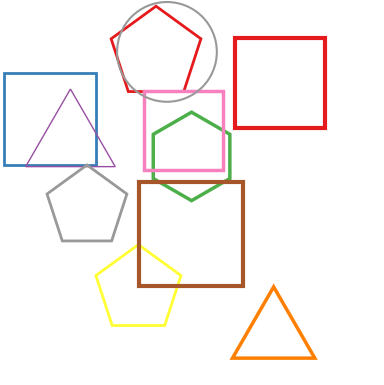[{"shape": "square", "thickness": 3, "radius": 0.58, "center": [0.727, 0.785]}, {"shape": "pentagon", "thickness": 2, "radius": 0.61, "center": [0.405, 0.861]}, {"shape": "square", "thickness": 2, "radius": 0.6, "center": [0.13, 0.691]}, {"shape": "hexagon", "thickness": 2.5, "radius": 0.57, "center": [0.498, 0.594]}, {"shape": "triangle", "thickness": 1, "radius": 0.67, "center": [0.183, 0.634]}, {"shape": "triangle", "thickness": 2.5, "radius": 0.62, "center": [0.711, 0.131]}, {"shape": "pentagon", "thickness": 2, "radius": 0.58, "center": [0.36, 0.248]}, {"shape": "square", "thickness": 3, "radius": 0.68, "center": [0.497, 0.393]}, {"shape": "square", "thickness": 2.5, "radius": 0.51, "center": [0.477, 0.66]}, {"shape": "circle", "thickness": 1.5, "radius": 0.65, "center": [0.434, 0.865]}, {"shape": "pentagon", "thickness": 2, "radius": 0.55, "center": [0.226, 0.462]}]